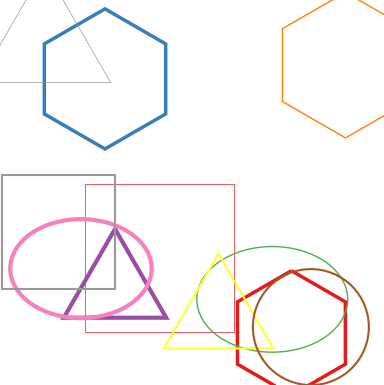[{"shape": "hexagon", "thickness": 2.5, "radius": 0.81, "center": [0.757, 0.135]}, {"shape": "square", "thickness": 0.5, "radius": 0.97, "center": [0.415, 0.33]}, {"shape": "hexagon", "thickness": 2.5, "radius": 0.91, "center": [0.273, 0.795]}, {"shape": "oval", "thickness": 1, "radius": 0.98, "center": [0.707, 0.222]}, {"shape": "triangle", "thickness": 3, "radius": 0.77, "center": [0.299, 0.252]}, {"shape": "hexagon", "thickness": 1, "radius": 0.95, "center": [0.897, 0.831]}, {"shape": "triangle", "thickness": 1.5, "radius": 0.82, "center": [0.568, 0.177]}, {"shape": "circle", "thickness": 1.5, "radius": 0.75, "center": [0.807, 0.15]}, {"shape": "oval", "thickness": 3, "radius": 0.92, "center": [0.21, 0.302]}, {"shape": "triangle", "thickness": 0.5, "radius": 0.99, "center": [0.116, 0.885]}, {"shape": "square", "thickness": 1.5, "radius": 0.74, "center": [0.152, 0.398]}]